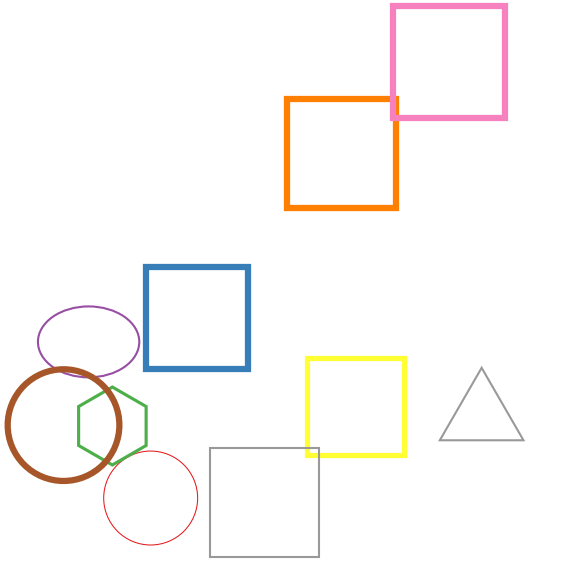[{"shape": "circle", "thickness": 0.5, "radius": 0.41, "center": [0.261, 0.137]}, {"shape": "square", "thickness": 3, "radius": 0.44, "center": [0.341, 0.449]}, {"shape": "hexagon", "thickness": 1.5, "radius": 0.34, "center": [0.195, 0.261]}, {"shape": "oval", "thickness": 1, "radius": 0.44, "center": [0.153, 0.407]}, {"shape": "square", "thickness": 3, "radius": 0.47, "center": [0.591, 0.734]}, {"shape": "square", "thickness": 2.5, "radius": 0.42, "center": [0.616, 0.295]}, {"shape": "circle", "thickness": 3, "radius": 0.48, "center": [0.11, 0.263]}, {"shape": "square", "thickness": 3, "radius": 0.48, "center": [0.777, 0.892]}, {"shape": "triangle", "thickness": 1, "radius": 0.42, "center": [0.834, 0.279]}, {"shape": "square", "thickness": 1, "radius": 0.47, "center": [0.458, 0.129]}]